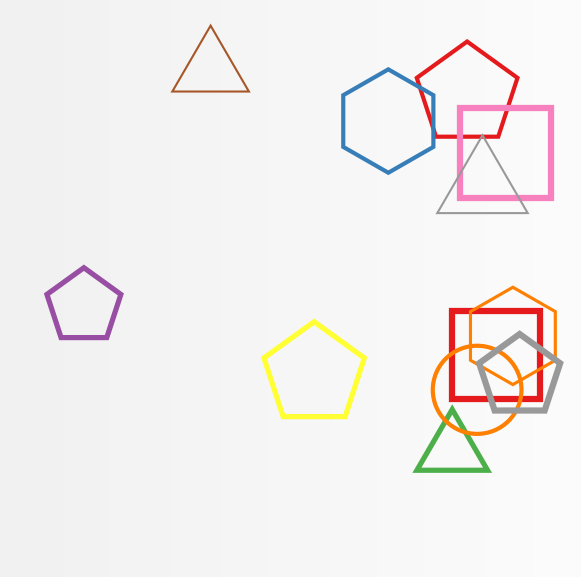[{"shape": "pentagon", "thickness": 2, "radius": 0.46, "center": [0.804, 0.836]}, {"shape": "square", "thickness": 3, "radius": 0.38, "center": [0.853, 0.384]}, {"shape": "hexagon", "thickness": 2, "radius": 0.45, "center": [0.668, 0.79]}, {"shape": "triangle", "thickness": 2.5, "radius": 0.35, "center": [0.778, 0.22]}, {"shape": "pentagon", "thickness": 2.5, "radius": 0.33, "center": [0.144, 0.469]}, {"shape": "circle", "thickness": 2, "radius": 0.38, "center": [0.821, 0.324]}, {"shape": "hexagon", "thickness": 1.5, "radius": 0.42, "center": [0.882, 0.417]}, {"shape": "pentagon", "thickness": 2.5, "radius": 0.45, "center": [0.54, 0.351]}, {"shape": "triangle", "thickness": 1, "radius": 0.38, "center": [0.362, 0.879]}, {"shape": "square", "thickness": 3, "radius": 0.39, "center": [0.87, 0.735]}, {"shape": "triangle", "thickness": 1, "radius": 0.45, "center": [0.83, 0.675]}, {"shape": "pentagon", "thickness": 3, "radius": 0.37, "center": [0.894, 0.348]}]